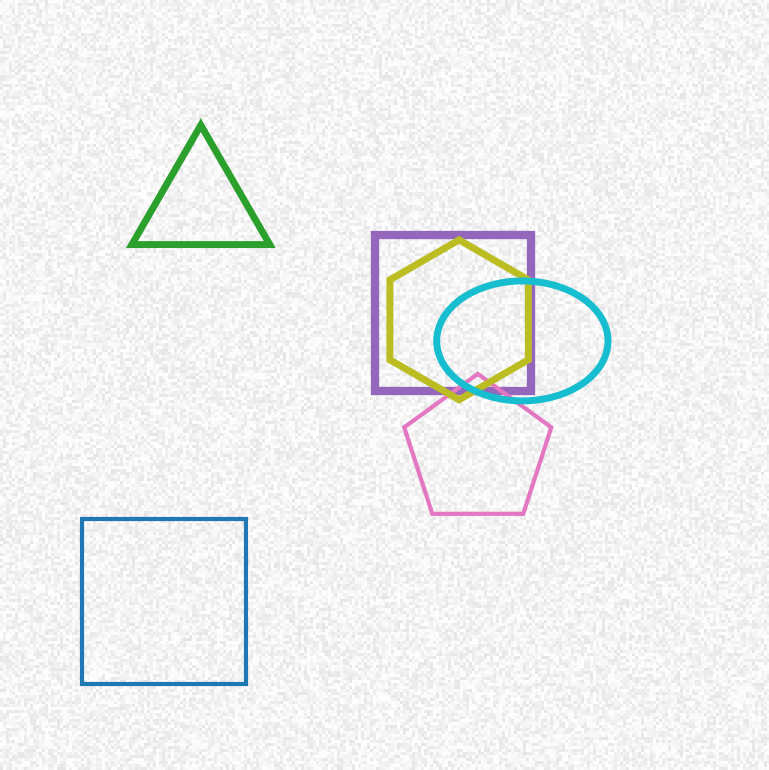[{"shape": "square", "thickness": 1.5, "radius": 0.53, "center": [0.213, 0.219]}, {"shape": "triangle", "thickness": 2.5, "radius": 0.52, "center": [0.261, 0.734]}, {"shape": "square", "thickness": 3, "radius": 0.51, "center": [0.588, 0.594]}, {"shape": "pentagon", "thickness": 1.5, "radius": 0.5, "center": [0.62, 0.414]}, {"shape": "hexagon", "thickness": 2.5, "radius": 0.52, "center": [0.596, 0.585]}, {"shape": "oval", "thickness": 2.5, "radius": 0.56, "center": [0.678, 0.557]}]